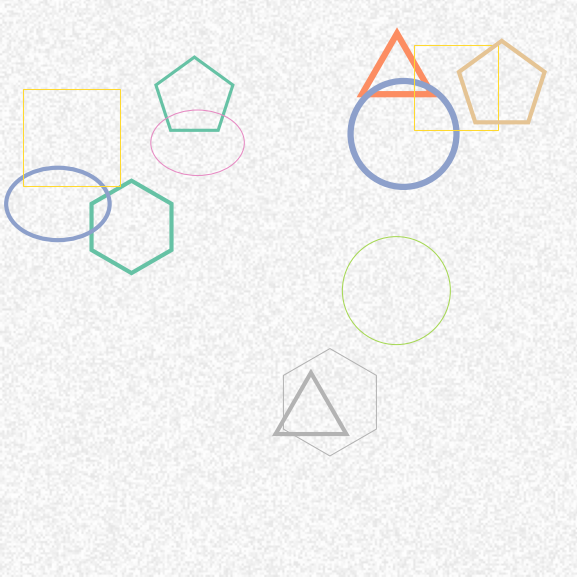[{"shape": "hexagon", "thickness": 2, "radius": 0.4, "center": [0.228, 0.606]}, {"shape": "pentagon", "thickness": 1.5, "radius": 0.35, "center": [0.337, 0.83]}, {"shape": "triangle", "thickness": 3, "radius": 0.35, "center": [0.687, 0.871]}, {"shape": "oval", "thickness": 2, "radius": 0.45, "center": [0.1, 0.646]}, {"shape": "circle", "thickness": 3, "radius": 0.46, "center": [0.699, 0.767]}, {"shape": "oval", "thickness": 0.5, "radius": 0.4, "center": [0.342, 0.752]}, {"shape": "circle", "thickness": 0.5, "radius": 0.47, "center": [0.686, 0.496]}, {"shape": "square", "thickness": 0.5, "radius": 0.36, "center": [0.79, 0.848]}, {"shape": "square", "thickness": 0.5, "radius": 0.42, "center": [0.123, 0.762]}, {"shape": "pentagon", "thickness": 2, "radius": 0.39, "center": [0.869, 0.85]}, {"shape": "triangle", "thickness": 2, "radius": 0.35, "center": [0.538, 0.283]}, {"shape": "hexagon", "thickness": 0.5, "radius": 0.46, "center": [0.571, 0.303]}]